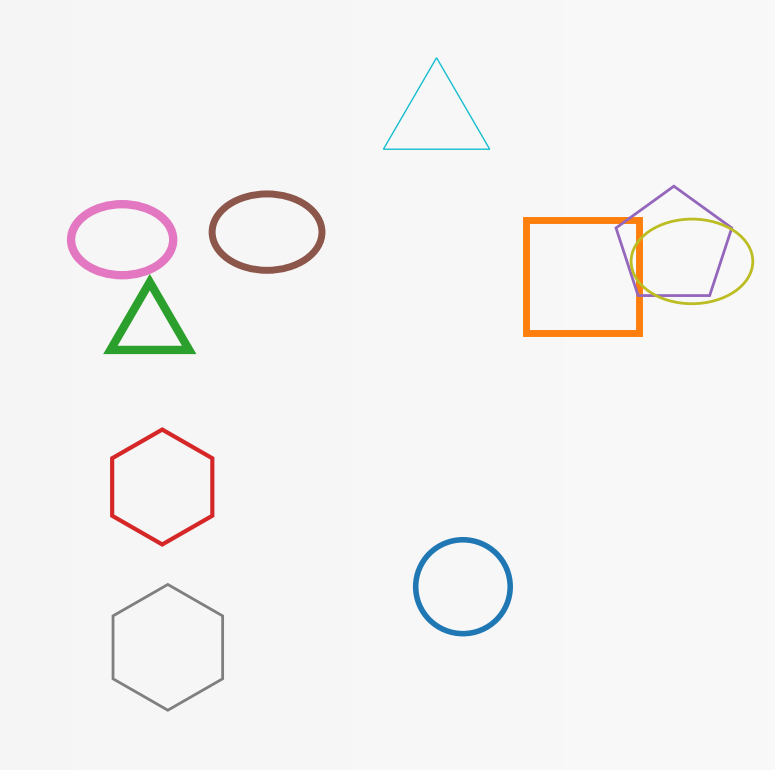[{"shape": "circle", "thickness": 2, "radius": 0.3, "center": [0.597, 0.238]}, {"shape": "square", "thickness": 2.5, "radius": 0.37, "center": [0.751, 0.641]}, {"shape": "triangle", "thickness": 3, "radius": 0.29, "center": [0.193, 0.575]}, {"shape": "hexagon", "thickness": 1.5, "radius": 0.37, "center": [0.209, 0.368]}, {"shape": "pentagon", "thickness": 1, "radius": 0.39, "center": [0.87, 0.68]}, {"shape": "oval", "thickness": 2.5, "radius": 0.35, "center": [0.345, 0.699]}, {"shape": "oval", "thickness": 3, "radius": 0.33, "center": [0.158, 0.689]}, {"shape": "hexagon", "thickness": 1, "radius": 0.41, "center": [0.217, 0.159]}, {"shape": "oval", "thickness": 1, "radius": 0.39, "center": [0.893, 0.661]}, {"shape": "triangle", "thickness": 0.5, "radius": 0.4, "center": [0.563, 0.846]}]